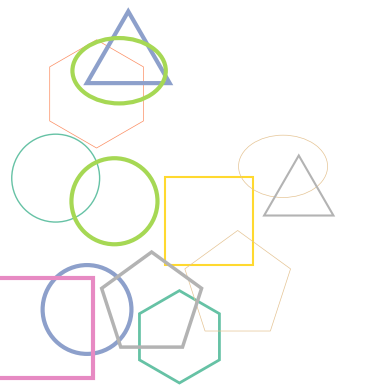[{"shape": "circle", "thickness": 1, "radius": 0.57, "center": [0.145, 0.537]}, {"shape": "hexagon", "thickness": 2, "radius": 0.6, "center": [0.466, 0.125]}, {"shape": "hexagon", "thickness": 0.5, "radius": 0.7, "center": [0.251, 0.756]}, {"shape": "triangle", "thickness": 3, "radius": 0.62, "center": [0.333, 0.846]}, {"shape": "circle", "thickness": 3, "radius": 0.58, "center": [0.226, 0.196]}, {"shape": "square", "thickness": 3, "radius": 0.65, "center": [0.112, 0.148]}, {"shape": "circle", "thickness": 3, "radius": 0.56, "center": [0.297, 0.477]}, {"shape": "oval", "thickness": 3, "radius": 0.61, "center": [0.309, 0.816]}, {"shape": "square", "thickness": 1.5, "radius": 0.57, "center": [0.542, 0.425]}, {"shape": "pentagon", "thickness": 0.5, "radius": 0.72, "center": [0.617, 0.257]}, {"shape": "oval", "thickness": 0.5, "radius": 0.58, "center": [0.735, 0.568]}, {"shape": "triangle", "thickness": 1.5, "radius": 0.52, "center": [0.776, 0.492]}, {"shape": "pentagon", "thickness": 2.5, "radius": 0.68, "center": [0.394, 0.209]}]